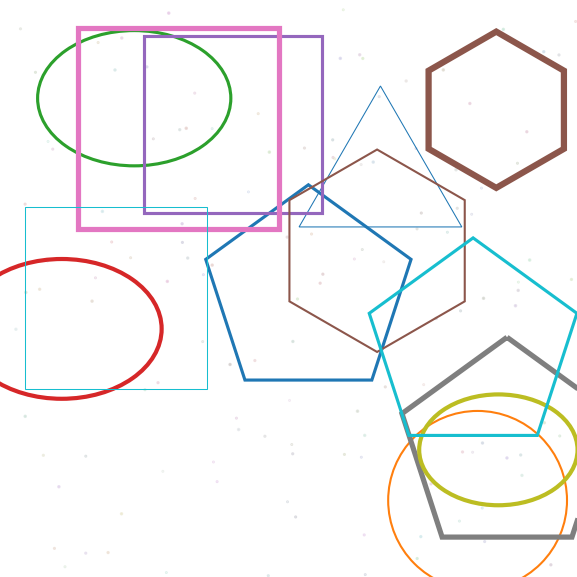[{"shape": "triangle", "thickness": 0.5, "radius": 0.81, "center": [0.659, 0.688]}, {"shape": "pentagon", "thickness": 1.5, "radius": 0.93, "center": [0.534, 0.492]}, {"shape": "circle", "thickness": 1, "radius": 0.77, "center": [0.827, 0.133]}, {"shape": "oval", "thickness": 1.5, "radius": 0.84, "center": [0.232, 0.829]}, {"shape": "oval", "thickness": 2, "radius": 0.86, "center": [0.107, 0.43]}, {"shape": "square", "thickness": 1.5, "radius": 0.77, "center": [0.404, 0.783]}, {"shape": "hexagon", "thickness": 3, "radius": 0.68, "center": [0.859, 0.809]}, {"shape": "hexagon", "thickness": 1, "radius": 0.88, "center": [0.653, 0.565]}, {"shape": "square", "thickness": 2.5, "radius": 0.87, "center": [0.309, 0.776]}, {"shape": "pentagon", "thickness": 2.5, "radius": 0.96, "center": [0.878, 0.224]}, {"shape": "oval", "thickness": 2, "radius": 0.69, "center": [0.863, 0.22]}, {"shape": "square", "thickness": 0.5, "radius": 0.79, "center": [0.201, 0.483]}, {"shape": "pentagon", "thickness": 1.5, "radius": 0.95, "center": [0.819, 0.398]}]